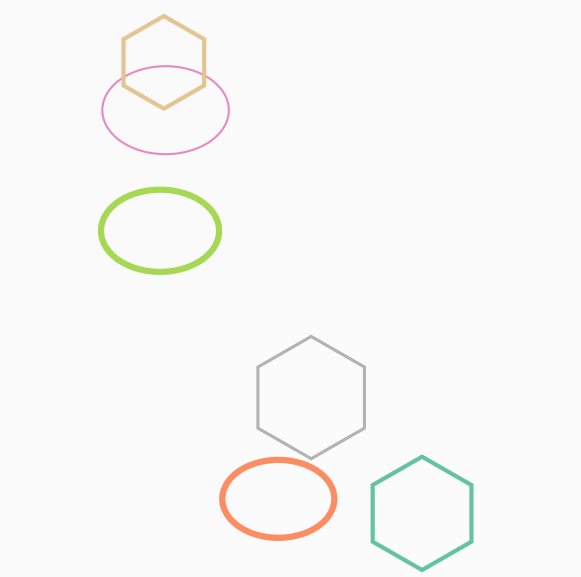[{"shape": "hexagon", "thickness": 2, "radius": 0.49, "center": [0.726, 0.11]}, {"shape": "oval", "thickness": 3, "radius": 0.48, "center": [0.479, 0.135]}, {"shape": "oval", "thickness": 1, "radius": 0.54, "center": [0.285, 0.808]}, {"shape": "oval", "thickness": 3, "radius": 0.51, "center": [0.275, 0.6]}, {"shape": "hexagon", "thickness": 2, "radius": 0.4, "center": [0.282, 0.891]}, {"shape": "hexagon", "thickness": 1.5, "radius": 0.53, "center": [0.535, 0.311]}]